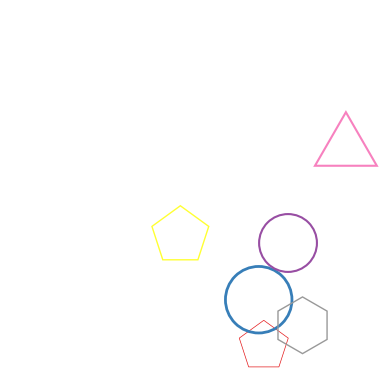[{"shape": "pentagon", "thickness": 0.5, "radius": 0.33, "center": [0.685, 0.101]}, {"shape": "circle", "thickness": 2, "radius": 0.43, "center": [0.672, 0.221]}, {"shape": "circle", "thickness": 1.5, "radius": 0.38, "center": [0.748, 0.369]}, {"shape": "pentagon", "thickness": 1, "radius": 0.39, "center": [0.468, 0.388]}, {"shape": "triangle", "thickness": 1.5, "radius": 0.46, "center": [0.898, 0.616]}, {"shape": "hexagon", "thickness": 1, "radius": 0.37, "center": [0.786, 0.155]}]